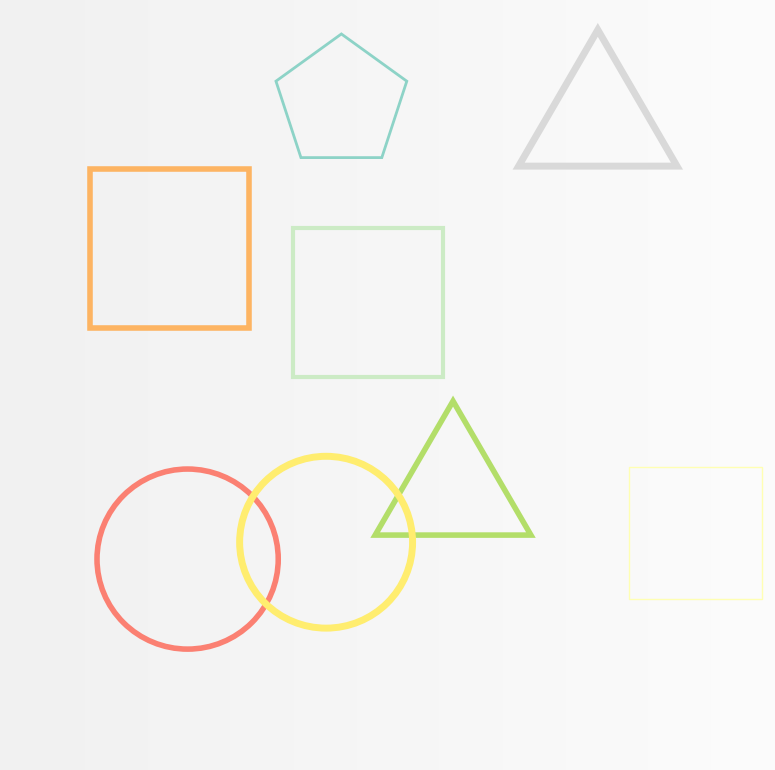[{"shape": "pentagon", "thickness": 1, "radius": 0.44, "center": [0.44, 0.867]}, {"shape": "square", "thickness": 0.5, "radius": 0.43, "center": [0.897, 0.308]}, {"shape": "circle", "thickness": 2, "radius": 0.58, "center": [0.242, 0.274]}, {"shape": "square", "thickness": 2, "radius": 0.52, "center": [0.219, 0.678]}, {"shape": "triangle", "thickness": 2, "radius": 0.58, "center": [0.585, 0.363]}, {"shape": "triangle", "thickness": 2.5, "radius": 0.59, "center": [0.771, 0.843]}, {"shape": "square", "thickness": 1.5, "radius": 0.49, "center": [0.475, 0.607]}, {"shape": "circle", "thickness": 2.5, "radius": 0.56, "center": [0.421, 0.296]}]